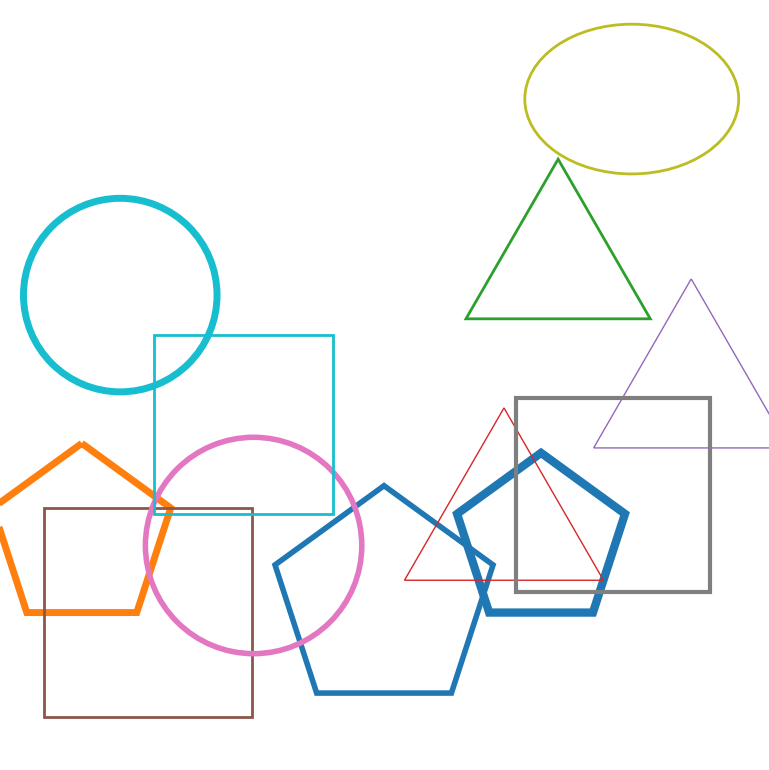[{"shape": "pentagon", "thickness": 2, "radius": 0.74, "center": [0.499, 0.22]}, {"shape": "pentagon", "thickness": 3, "radius": 0.57, "center": [0.703, 0.297]}, {"shape": "pentagon", "thickness": 2.5, "radius": 0.61, "center": [0.106, 0.303]}, {"shape": "triangle", "thickness": 1, "radius": 0.69, "center": [0.725, 0.655]}, {"shape": "triangle", "thickness": 0.5, "radius": 0.75, "center": [0.655, 0.321]}, {"shape": "triangle", "thickness": 0.5, "radius": 0.73, "center": [0.898, 0.491]}, {"shape": "square", "thickness": 1, "radius": 0.68, "center": [0.192, 0.205]}, {"shape": "circle", "thickness": 2, "radius": 0.7, "center": [0.329, 0.292]}, {"shape": "square", "thickness": 1.5, "radius": 0.63, "center": [0.796, 0.358]}, {"shape": "oval", "thickness": 1, "radius": 0.69, "center": [0.82, 0.871]}, {"shape": "square", "thickness": 1, "radius": 0.58, "center": [0.316, 0.448]}, {"shape": "circle", "thickness": 2.5, "radius": 0.63, "center": [0.156, 0.617]}]